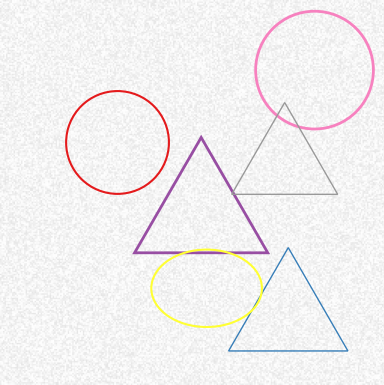[{"shape": "circle", "thickness": 1.5, "radius": 0.67, "center": [0.305, 0.63]}, {"shape": "triangle", "thickness": 1, "radius": 0.89, "center": [0.749, 0.178]}, {"shape": "triangle", "thickness": 2, "radius": 1.0, "center": [0.523, 0.443]}, {"shape": "oval", "thickness": 1.5, "radius": 0.72, "center": [0.537, 0.251]}, {"shape": "circle", "thickness": 2, "radius": 0.76, "center": [0.817, 0.818]}, {"shape": "triangle", "thickness": 1, "radius": 0.79, "center": [0.739, 0.575]}]